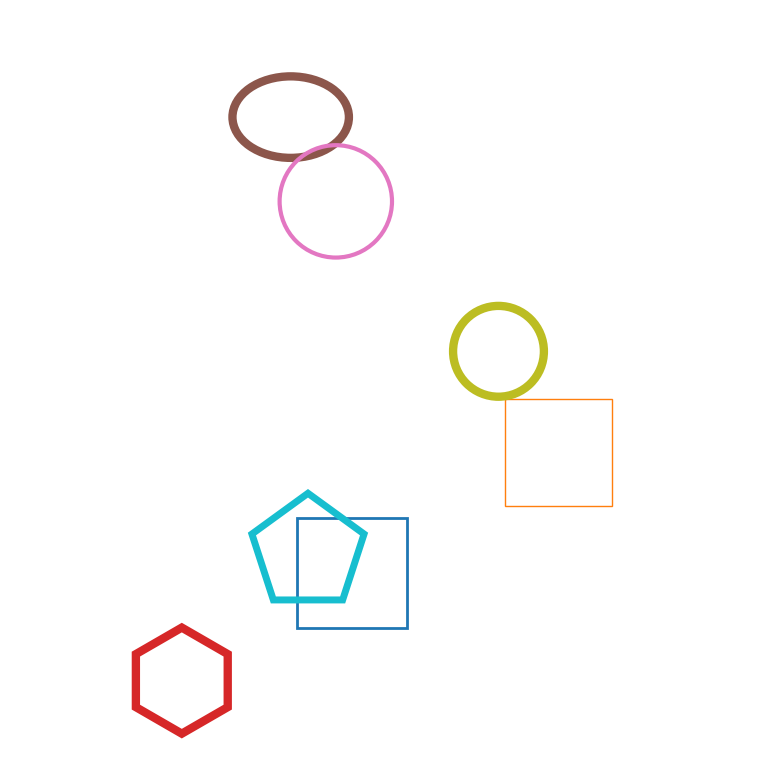[{"shape": "square", "thickness": 1, "radius": 0.36, "center": [0.458, 0.255]}, {"shape": "square", "thickness": 0.5, "radius": 0.35, "center": [0.725, 0.412]}, {"shape": "hexagon", "thickness": 3, "radius": 0.34, "center": [0.236, 0.116]}, {"shape": "oval", "thickness": 3, "radius": 0.38, "center": [0.378, 0.848]}, {"shape": "circle", "thickness": 1.5, "radius": 0.36, "center": [0.436, 0.738]}, {"shape": "circle", "thickness": 3, "radius": 0.29, "center": [0.647, 0.544]}, {"shape": "pentagon", "thickness": 2.5, "radius": 0.38, "center": [0.4, 0.283]}]